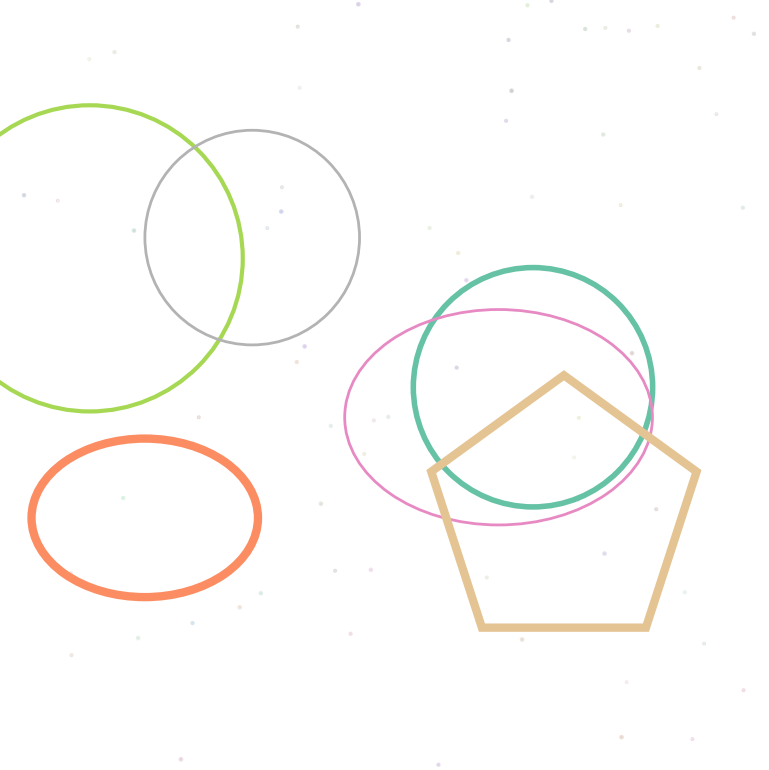[{"shape": "circle", "thickness": 2, "radius": 0.78, "center": [0.692, 0.497]}, {"shape": "oval", "thickness": 3, "radius": 0.74, "center": [0.188, 0.327]}, {"shape": "oval", "thickness": 1, "radius": 1.0, "center": [0.647, 0.458]}, {"shape": "circle", "thickness": 1.5, "radius": 0.99, "center": [0.116, 0.664]}, {"shape": "pentagon", "thickness": 3, "radius": 0.91, "center": [0.732, 0.331]}, {"shape": "circle", "thickness": 1, "radius": 0.7, "center": [0.328, 0.691]}]